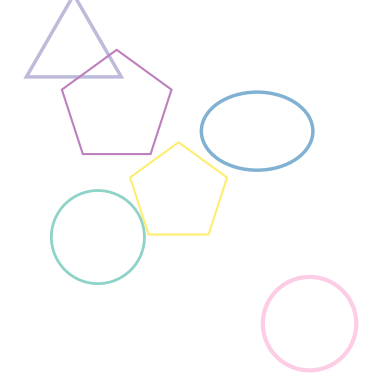[{"shape": "circle", "thickness": 2, "radius": 0.6, "center": [0.254, 0.384]}, {"shape": "triangle", "thickness": 2.5, "radius": 0.71, "center": [0.192, 0.871]}, {"shape": "oval", "thickness": 2.5, "radius": 0.72, "center": [0.668, 0.659]}, {"shape": "circle", "thickness": 3, "radius": 0.61, "center": [0.804, 0.159]}, {"shape": "pentagon", "thickness": 1.5, "radius": 0.75, "center": [0.303, 0.721]}, {"shape": "pentagon", "thickness": 1.5, "radius": 0.66, "center": [0.464, 0.498]}]